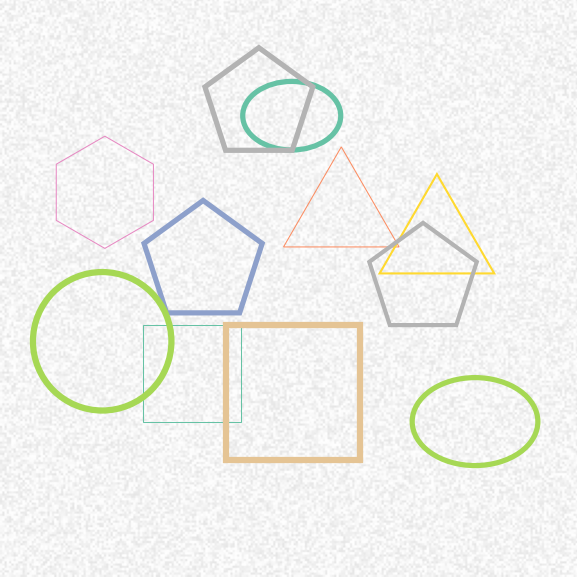[{"shape": "oval", "thickness": 2.5, "radius": 0.42, "center": [0.505, 0.799]}, {"shape": "square", "thickness": 0.5, "radius": 0.42, "center": [0.332, 0.352]}, {"shape": "triangle", "thickness": 0.5, "radius": 0.58, "center": [0.591, 0.629]}, {"shape": "pentagon", "thickness": 2.5, "radius": 0.54, "center": [0.352, 0.544]}, {"shape": "hexagon", "thickness": 0.5, "radius": 0.49, "center": [0.182, 0.666]}, {"shape": "circle", "thickness": 3, "radius": 0.6, "center": [0.177, 0.408]}, {"shape": "oval", "thickness": 2.5, "radius": 0.54, "center": [0.823, 0.269]}, {"shape": "triangle", "thickness": 1, "radius": 0.57, "center": [0.757, 0.583]}, {"shape": "square", "thickness": 3, "radius": 0.58, "center": [0.507, 0.32]}, {"shape": "pentagon", "thickness": 2.5, "radius": 0.49, "center": [0.448, 0.818]}, {"shape": "pentagon", "thickness": 2, "radius": 0.49, "center": [0.733, 0.515]}]